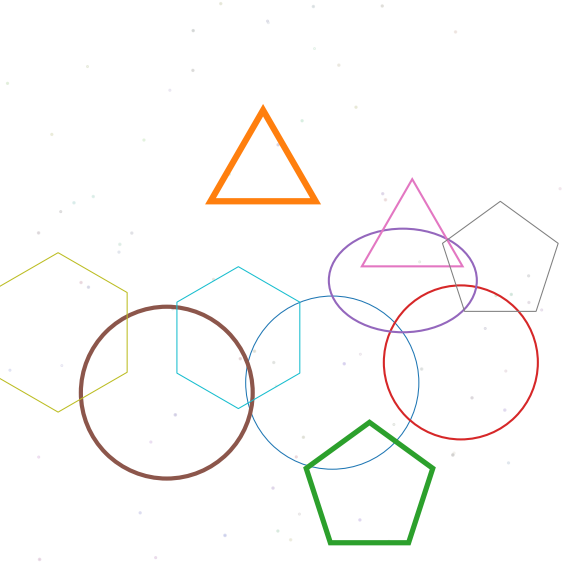[{"shape": "circle", "thickness": 0.5, "radius": 0.75, "center": [0.575, 0.337]}, {"shape": "triangle", "thickness": 3, "radius": 0.53, "center": [0.456, 0.703]}, {"shape": "pentagon", "thickness": 2.5, "radius": 0.58, "center": [0.64, 0.153]}, {"shape": "circle", "thickness": 1, "radius": 0.67, "center": [0.798, 0.372]}, {"shape": "oval", "thickness": 1, "radius": 0.64, "center": [0.698, 0.513]}, {"shape": "circle", "thickness": 2, "radius": 0.74, "center": [0.289, 0.319]}, {"shape": "triangle", "thickness": 1, "radius": 0.5, "center": [0.714, 0.588]}, {"shape": "pentagon", "thickness": 0.5, "radius": 0.53, "center": [0.866, 0.545]}, {"shape": "hexagon", "thickness": 0.5, "radius": 0.69, "center": [0.101, 0.424]}, {"shape": "hexagon", "thickness": 0.5, "radius": 0.61, "center": [0.413, 0.414]}]